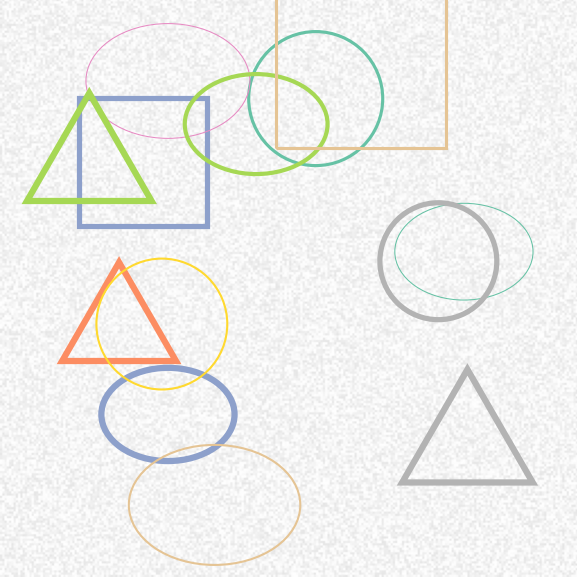[{"shape": "circle", "thickness": 1.5, "radius": 0.58, "center": [0.547, 0.828]}, {"shape": "oval", "thickness": 0.5, "radius": 0.6, "center": [0.803, 0.563]}, {"shape": "triangle", "thickness": 3, "radius": 0.57, "center": [0.206, 0.431]}, {"shape": "square", "thickness": 2.5, "radius": 0.55, "center": [0.248, 0.718]}, {"shape": "oval", "thickness": 3, "radius": 0.58, "center": [0.291, 0.281]}, {"shape": "oval", "thickness": 0.5, "radius": 0.71, "center": [0.291, 0.859]}, {"shape": "triangle", "thickness": 3, "radius": 0.62, "center": [0.155, 0.713]}, {"shape": "oval", "thickness": 2, "radius": 0.62, "center": [0.444, 0.784]}, {"shape": "circle", "thickness": 1, "radius": 0.57, "center": [0.28, 0.438]}, {"shape": "oval", "thickness": 1, "radius": 0.74, "center": [0.372, 0.125]}, {"shape": "square", "thickness": 1.5, "radius": 0.74, "center": [0.625, 0.891]}, {"shape": "circle", "thickness": 2.5, "radius": 0.51, "center": [0.759, 0.547]}, {"shape": "triangle", "thickness": 3, "radius": 0.65, "center": [0.809, 0.229]}]